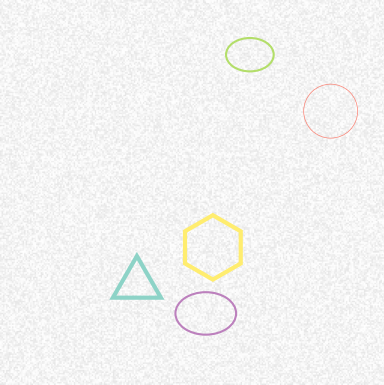[{"shape": "triangle", "thickness": 3, "radius": 0.36, "center": [0.356, 0.263]}, {"shape": "circle", "thickness": 0.5, "radius": 0.35, "center": [0.859, 0.711]}, {"shape": "oval", "thickness": 1.5, "radius": 0.31, "center": [0.649, 0.858]}, {"shape": "oval", "thickness": 1.5, "radius": 0.39, "center": [0.534, 0.186]}, {"shape": "hexagon", "thickness": 3, "radius": 0.42, "center": [0.553, 0.357]}]